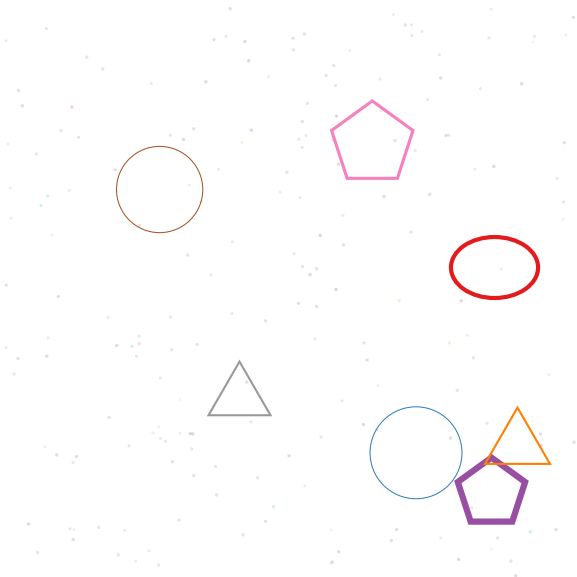[{"shape": "oval", "thickness": 2, "radius": 0.38, "center": [0.856, 0.536]}, {"shape": "circle", "thickness": 0.5, "radius": 0.4, "center": [0.72, 0.215]}, {"shape": "pentagon", "thickness": 3, "radius": 0.31, "center": [0.851, 0.146]}, {"shape": "triangle", "thickness": 1, "radius": 0.32, "center": [0.896, 0.228]}, {"shape": "circle", "thickness": 0.5, "radius": 0.37, "center": [0.276, 0.671]}, {"shape": "pentagon", "thickness": 1.5, "radius": 0.37, "center": [0.645, 0.75]}, {"shape": "triangle", "thickness": 1, "radius": 0.31, "center": [0.415, 0.311]}]